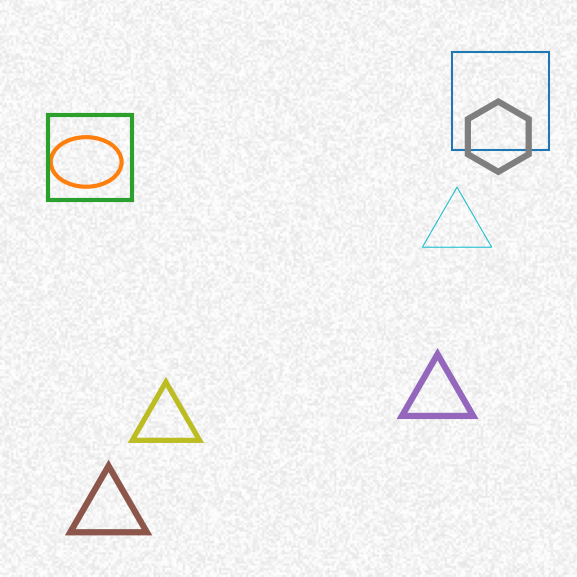[{"shape": "square", "thickness": 1, "radius": 0.42, "center": [0.866, 0.824]}, {"shape": "oval", "thickness": 2, "radius": 0.31, "center": [0.149, 0.719]}, {"shape": "square", "thickness": 2, "radius": 0.37, "center": [0.156, 0.727]}, {"shape": "triangle", "thickness": 3, "radius": 0.36, "center": [0.758, 0.315]}, {"shape": "triangle", "thickness": 3, "radius": 0.38, "center": [0.188, 0.116]}, {"shape": "hexagon", "thickness": 3, "radius": 0.3, "center": [0.863, 0.762]}, {"shape": "triangle", "thickness": 2.5, "radius": 0.34, "center": [0.287, 0.27]}, {"shape": "triangle", "thickness": 0.5, "radius": 0.35, "center": [0.791, 0.606]}]